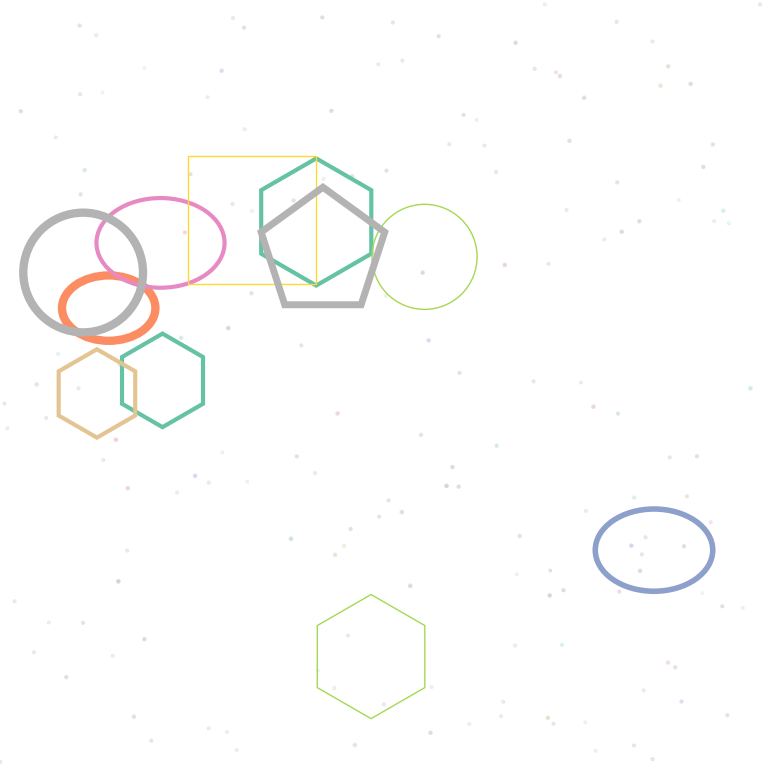[{"shape": "hexagon", "thickness": 1.5, "radius": 0.3, "center": [0.211, 0.506]}, {"shape": "hexagon", "thickness": 1.5, "radius": 0.41, "center": [0.411, 0.712]}, {"shape": "oval", "thickness": 3, "radius": 0.3, "center": [0.141, 0.6]}, {"shape": "oval", "thickness": 2, "radius": 0.38, "center": [0.849, 0.286]}, {"shape": "oval", "thickness": 1.5, "radius": 0.42, "center": [0.208, 0.685]}, {"shape": "circle", "thickness": 0.5, "radius": 0.34, "center": [0.551, 0.666]}, {"shape": "hexagon", "thickness": 0.5, "radius": 0.4, "center": [0.482, 0.147]}, {"shape": "square", "thickness": 0.5, "radius": 0.42, "center": [0.327, 0.714]}, {"shape": "hexagon", "thickness": 1.5, "radius": 0.29, "center": [0.126, 0.489]}, {"shape": "circle", "thickness": 3, "radius": 0.39, "center": [0.108, 0.646]}, {"shape": "pentagon", "thickness": 2.5, "radius": 0.42, "center": [0.419, 0.672]}]